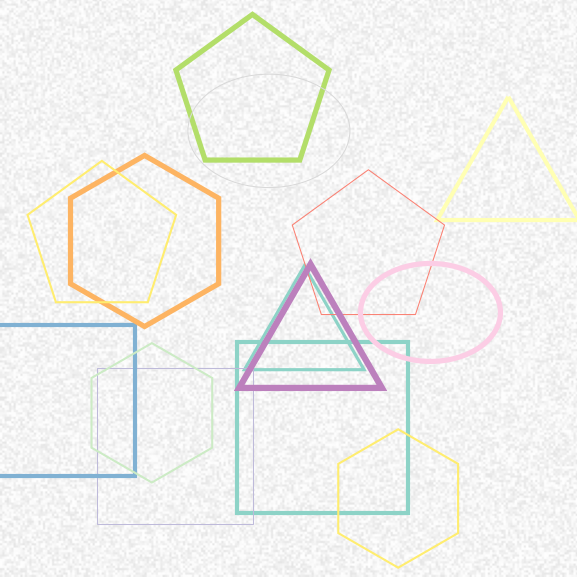[{"shape": "triangle", "thickness": 1.5, "radius": 0.6, "center": [0.527, 0.419]}, {"shape": "square", "thickness": 2, "radius": 0.74, "center": [0.558, 0.259]}, {"shape": "triangle", "thickness": 2, "radius": 0.71, "center": [0.88, 0.689]}, {"shape": "square", "thickness": 0.5, "radius": 0.67, "center": [0.303, 0.227]}, {"shape": "pentagon", "thickness": 0.5, "radius": 0.69, "center": [0.638, 0.567]}, {"shape": "square", "thickness": 2, "radius": 0.65, "center": [0.104, 0.306]}, {"shape": "hexagon", "thickness": 2.5, "radius": 0.74, "center": [0.25, 0.582]}, {"shape": "pentagon", "thickness": 2.5, "radius": 0.7, "center": [0.437, 0.835]}, {"shape": "oval", "thickness": 2.5, "radius": 0.61, "center": [0.745, 0.458]}, {"shape": "oval", "thickness": 0.5, "radius": 0.7, "center": [0.466, 0.773]}, {"shape": "triangle", "thickness": 3, "radius": 0.71, "center": [0.538, 0.399]}, {"shape": "hexagon", "thickness": 1, "radius": 0.6, "center": [0.263, 0.284]}, {"shape": "hexagon", "thickness": 1, "radius": 0.6, "center": [0.69, 0.136]}, {"shape": "pentagon", "thickness": 1, "radius": 0.68, "center": [0.176, 0.585]}]